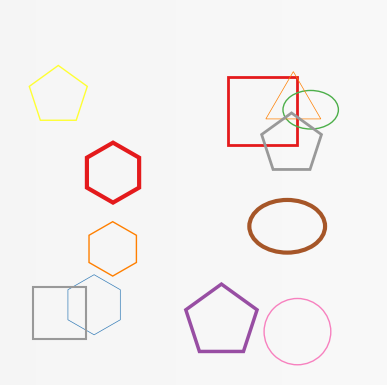[{"shape": "hexagon", "thickness": 3, "radius": 0.39, "center": [0.292, 0.552]}, {"shape": "square", "thickness": 2, "radius": 0.45, "center": [0.676, 0.712]}, {"shape": "hexagon", "thickness": 0.5, "radius": 0.39, "center": [0.243, 0.208]}, {"shape": "oval", "thickness": 1, "radius": 0.36, "center": [0.802, 0.715]}, {"shape": "pentagon", "thickness": 2.5, "radius": 0.48, "center": [0.571, 0.165]}, {"shape": "hexagon", "thickness": 1, "radius": 0.35, "center": [0.291, 0.354]}, {"shape": "triangle", "thickness": 0.5, "radius": 0.41, "center": [0.757, 0.732]}, {"shape": "pentagon", "thickness": 1, "radius": 0.39, "center": [0.15, 0.751]}, {"shape": "oval", "thickness": 3, "radius": 0.49, "center": [0.741, 0.412]}, {"shape": "circle", "thickness": 1, "radius": 0.43, "center": [0.768, 0.139]}, {"shape": "pentagon", "thickness": 2, "radius": 0.41, "center": [0.752, 0.625]}, {"shape": "square", "thickness": 1.5, "radius": 0.34, "center": [0.154, 0.186]}]